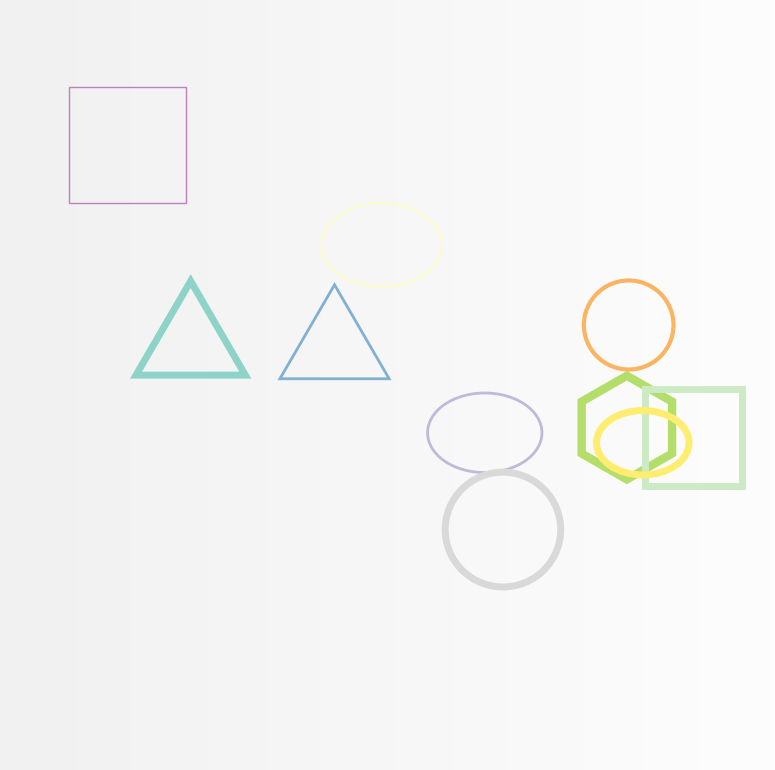[{"shape": "triangle", "thickness": 2.5, "radius": 0.41, "center": [0.246, 0.554]}, {"shape": "oval", "thickness": 0.5, "radius": 0.39, "center": [0.492, 0.682]}, {"shape": "oval", "thickness": 1, "radius": 0.37, "center": [0.625, 0.438]}, {"shape": "triangle", "thickness": 1, "radius": 0.41, "center": [0.432, 0.549]}, {"shape": "circle", "thickness": 1.5, "radius": 0.29, "center": [0.811, 0.578]}, {"shape": "hexagon", "thickness": 3, "radius": 0.34, "center": [0.809, 0.445]}, {"shape": "circle", "thickness": 2.5, "radius": 0.37, "center": [0.649, 0.312]}, {"shape": "square", "thickness": 0.5, "radius": 0.38, "center": [0.164, 0.812]}, {"shape": "square", "thickness": 2.5, "radius": 0.32, "center": [0.895, 0.432]}, {"shape": "oval", "thickness": 2.5, "radius": 0.3, "center": [0.829, 0.425]}]